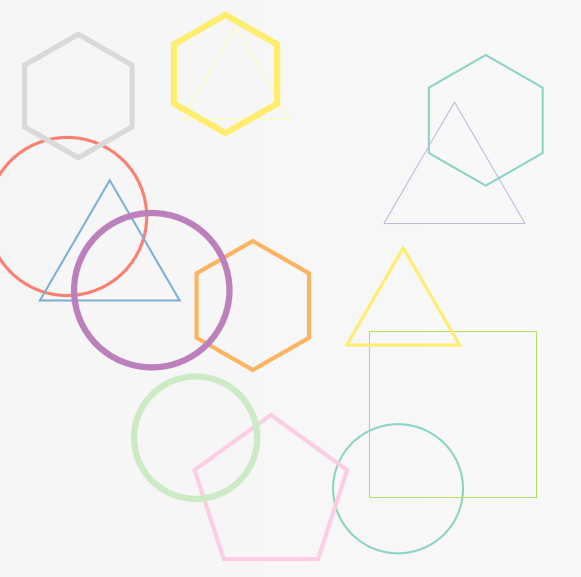[{"shape": "circle", "thickness": 1, "radius": 0.56, "center": [0.685, 0.153]}, {"shape": "hexagon", "thickness": 1, "radius": 0.57, "center": [0.836, 0.791]}, {"shape": "triangle", "thickness": 0.5, "radius": 0.53, "center": [0.405, 0.846]}, {"shape": "triangle", "thickness": 0.5, "radius": 0.7, "center": [0.782, 0.682]}, {"shape": "circle", "thickness": 1.5, "radius": 0.68, "center": [0.116, 0.624]}, {"shape": "triangle", "thickness": 1, "radius": 0.69, "center": [0.189, 0.548]}, {"shape": "hexagon", "thickness": 2, "radius": 0.56, "center": [0.435, 0.47]}, {"shape": "square", "thickness": 0.5, "radius": 0.72, "center": [0.778, 0.282]}, {"shape": "pentagon", "thickness": 2, "radius": 0.69, "center": [0.466, 0.143]}, {"shape": "hexagon", "thickness": 2.5, "radius": 0.53, "center": [0.135, 0.833]}, {"shape": "circle", "thickness": 3, "radius": 0.67, "center": [0.261, 0.497]}, {"shape": "circle", "thickness": 3, "radius": 0.53, "center": [0.337, 0.241]}, {"shape": "hexagon", "thickness": 3, "radius": 0.51, "center": [0.388, 0.871]}, {"shape": "triangle", "thickness": 1.5, "radius": 0.56, "center": [0.694, 0.458]}]